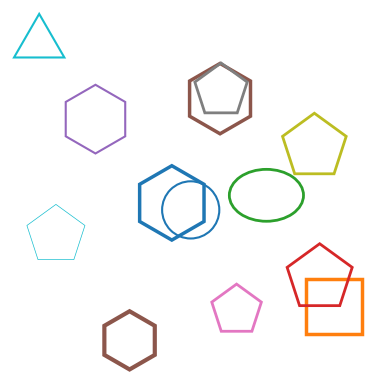[{"shape": "circle", "thickness": 1.5, "radius": 0.37, "center": [0.495, 0.455]}, {"shape": "hexagon", "thickness": 2.5, "radius": 0.48, "center": [0.446, 0.473]}, {"shape": "square", "thickness": 2.5, "radius": 0.36, "center": [0.868, 0.203]}, {"shape": "oval", "thickness": 2, "radius": 0.48, "center": [0.692, 0.493]}, {"shape": "pentagon", "thickness": 2, "radius": 0.44, "center": [0.83, 0.278]}, {"shape": "hexagon", "thickness": 1.5, "radius": 0.45, "center": [0.248, 0.691]}, {"shape": "hexagon", "thickness": 2.5, "radius": 0.46, "center": [0.572, 0.744]}, {"shape": "hexagon", "thickness": 3, "radius": 0.38, "center": [0.337, 0.116]}, {"shape": "pentagon", "thickness": 2, "radius": 0.34, "center": [0.614, 0.194]}, {"shape": "pentagon", "thickness": 2, "radius": 0.36, "center": [0.574, 0.765]}, {"shape": "pentagon", "thickness": 2, "radius": 0.43, "center": [0.817, 0.619]}, {"shape": "pentagon", "thickness": 0.5, "radius": 0.4, "center": [0.145, 0.39]}, {"shape": "triangle", "thickness": 1.5, "radius": 0.38, "center": [0.102, 0.888]}]